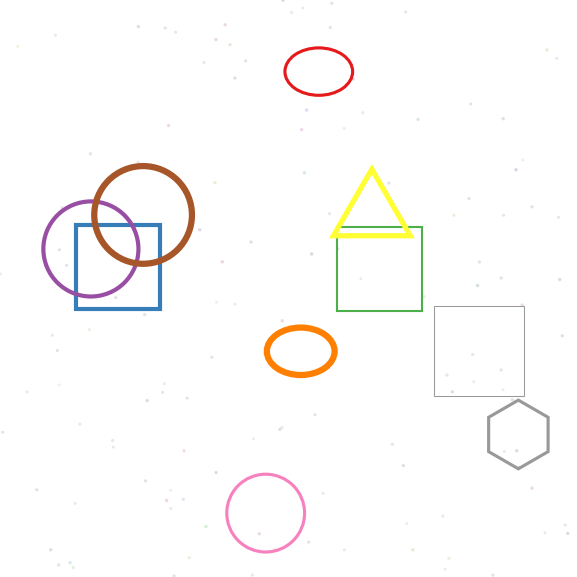[{"shape": "oval", "thickness": 1.5, "radius": 0.29, "center": [0.552, 0.875]}, {"shape": "square", "thickness": 2, "radius": 0.36, "center": [0.205, 0.537]}, {"shape": "square", "thickness": 1, "radius": 0.37, "center": [0.657, 0.533]}, {"shape": "circle", "thickness": 2, "radius": 0.41, "center": [0.157, 0.568]}, {"shape": "oval", "thickness": 3, "radius": 0.29, "center": [0.521, 0.391]}, {"shape": "triangle", "thickness": 2.5, "radius": 0.38, "center": [0.644, 0.629]}, {"shape": "circle", "thickness": 3, "radius": 0.42, "center": [0.248, 0.627]}, {"shape": "circle", "thickness": 1.5, "radius": 0.34, "center": [0.46, 0.111]}, {"shape": "square", "thickness": 0.5, "radius": 0.39, "center": [0.83, 0.392]}, {"shape": "hexagon", "thickness": 1.5, "radius": 0.3, "center": [0.898, 0.247]}]